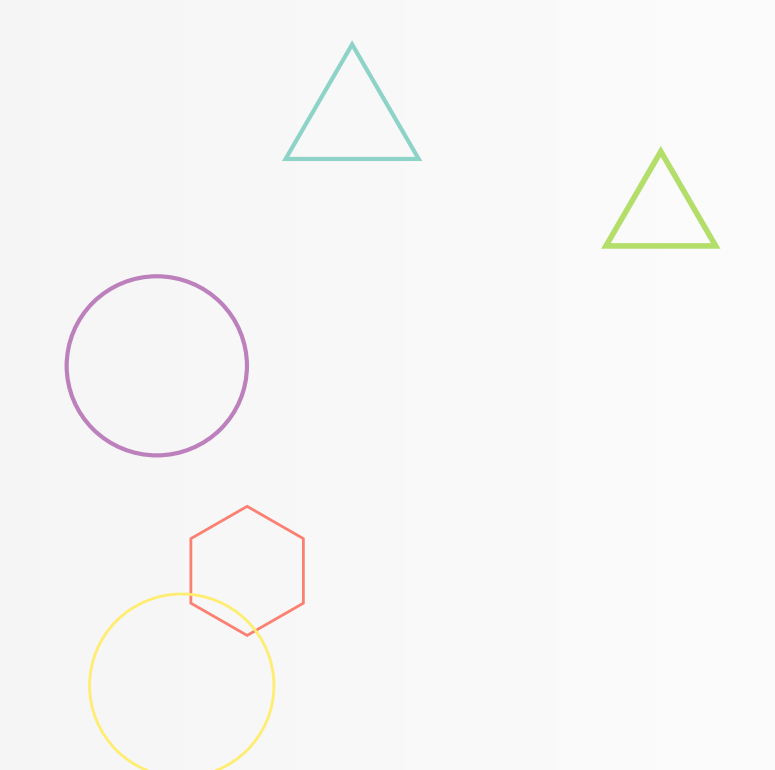[{"shape": "triangle", "thickness": 1.5, "radius": 0.5, "center": [0.454, 0.843]}, {"shape": "hexagon", "thickness": 1, "radius": 0.42, "center": [0.319, 0.259]}, {"shape": "triangle", "thickness": 2, "radius": 0.41, "center": [0.853, 0.721]}, {"shape": "circle", "thickness": 1.5, "radius": 0.58, "center": [0.202, 0.525]}, {"shape": "circle", "thickness": 1, "radius": 0.59, "center": [0.235, 0.11]}]